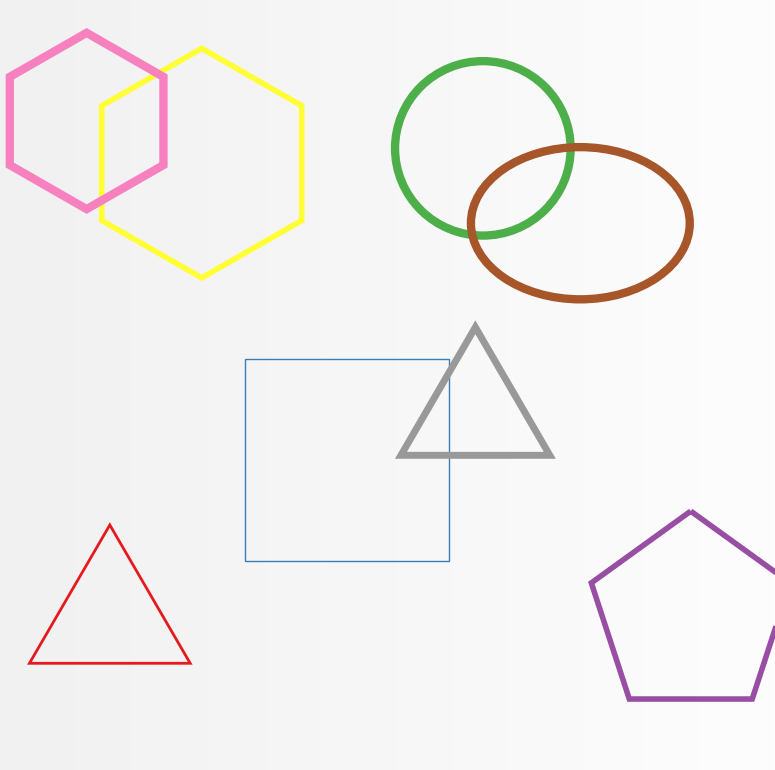[{"shape": "triangle", "thickness": 1, "radius": 0.6, "center": [0.142, 0.198]}, {"shape": "square", "thickness": 0.5, "radius": 0.66, "center": [0.448, 0.403]}, {"shape": "circle", "thickness": 3, "radius": 0.57, "center": [0.623, 0.807]}, {"shape": "pentagon", "thickness": 2, "radius": 0.67, "center": [0.891, 0.201]}, {"shape": "hexagon", "thickness": 2, "radius": 0.75, "center": [0.26, 0.788]}, {"shape": "oval", "thickness": 3, "radius": 0.71, "center": [0.749, 0.71]}, {"shape": "hexagon", "thickness": 3, "radius": 0.57, "center": [0.112, 0.843]}, {"shape": "triangle", "thickness": 2.5, "radius": 0.55, "center": [0.613, 0.464]}]